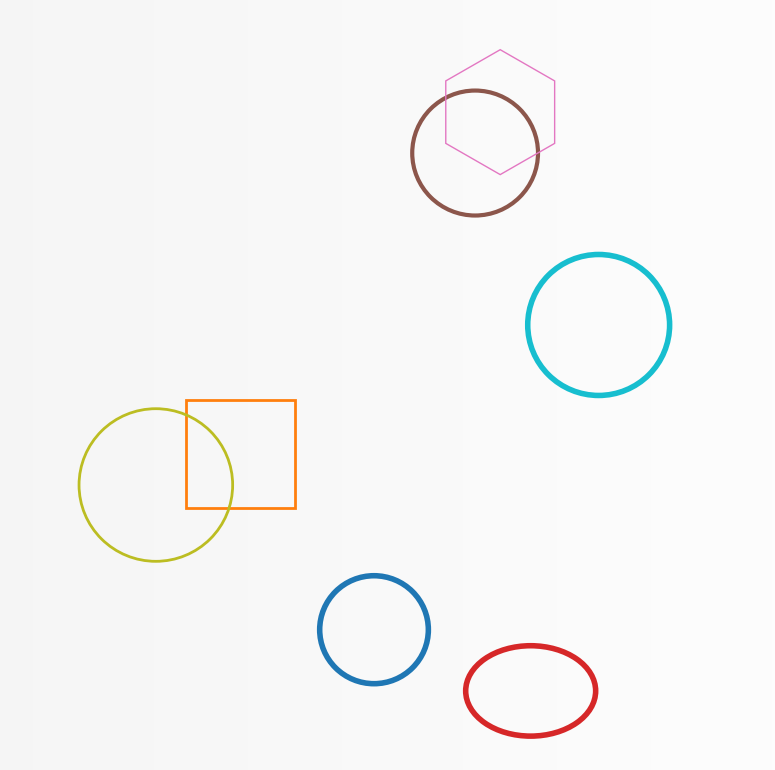[{"shape": "circle", "thickness": 2, "radius": 0.35, "center": [0.483, 0.182]}, {"shape": "square", "thickness": 1, "radius": 0.35, "center": [0.31, 0.41]}, {"shape": "oval", "thickness": 2, "radius": 0.42, "center": [0.685, 0.103]}, {"shape": "circle", "thickness": 1.5, "radius": 0.41, "center": [0.613, 0.801]}, {"shape": "hexagon", "thickness": 0.5, "radius": 0.41, "center": [0.645, 0.854]}, {"shape": "circle", "thickness": 1, "radius": 0.5, "center": [0.201, 0.37]}, {"shape": "circle", "thickness": 2, "radius": 0.46, "center": [0.772, 0.578]}]